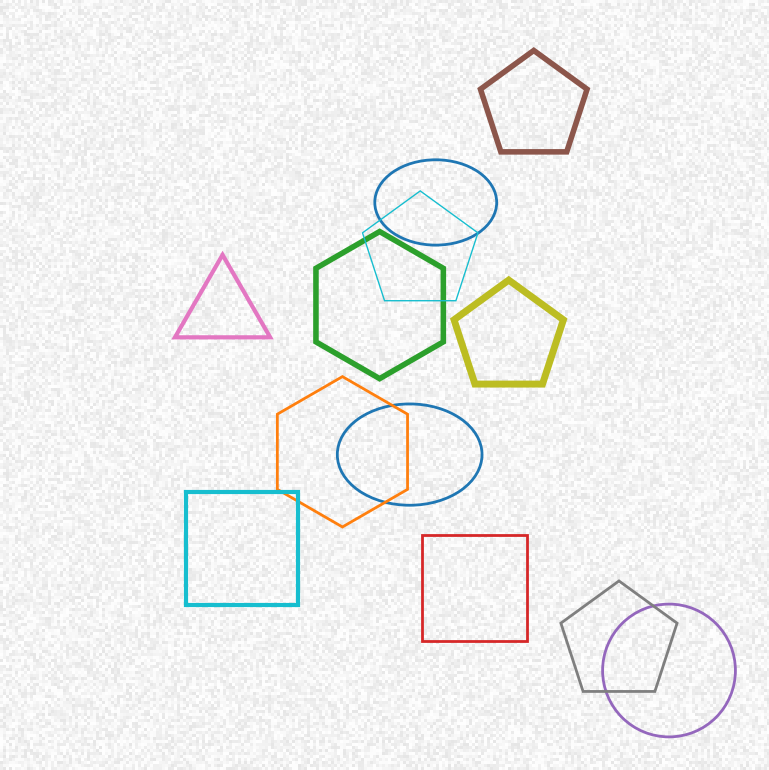[{"shape": "oval", "thickness": 1, "radius": 0.47, "center": [0.532, 0.41]}, {"shape": "oval", "thickness": 1, "radius": 0.4, "center": [0.566, 0.737]}, {"shape": "hexagon", "thickness": 1, "radius": 0.49, "center": [0.445, 0.413]}, {"shape": "hexagon", "thickness": 2, "radius": 0.48, "center": [0.493, 0.604]}, {"shape": "square", "thickness": 1, "radius": 0.34, "center": [0.616, 0.236]}, {"shape": "circle", "thickness": 1, "radius": 0.43, "center": [0.869, 0.129]}, {"shape": "pentagon", "thickness": 2, "radius": 0.36, "center": [0.693, 0.862]}, {"shape": "triangle", "thickness": 1.5, "radius": 0.36, "center": [0.289, 0.598]}, {"shape": "pentagon", "thickness": 1, "radius": 0.4, "center": [0.804, 0.166]}, {"shape": "pentagon", "thickness": 2.5, "radius": 0.37, "center": [0.661, 0.562]}, {"shape": "square", "thickness": 1.5, "radius": 0.37, "center": [0.314, 0.287]}, {"shape": "pentagon", "thickness": 0.5, "radius": 0.39, "center": [0.546, 0.673]}]